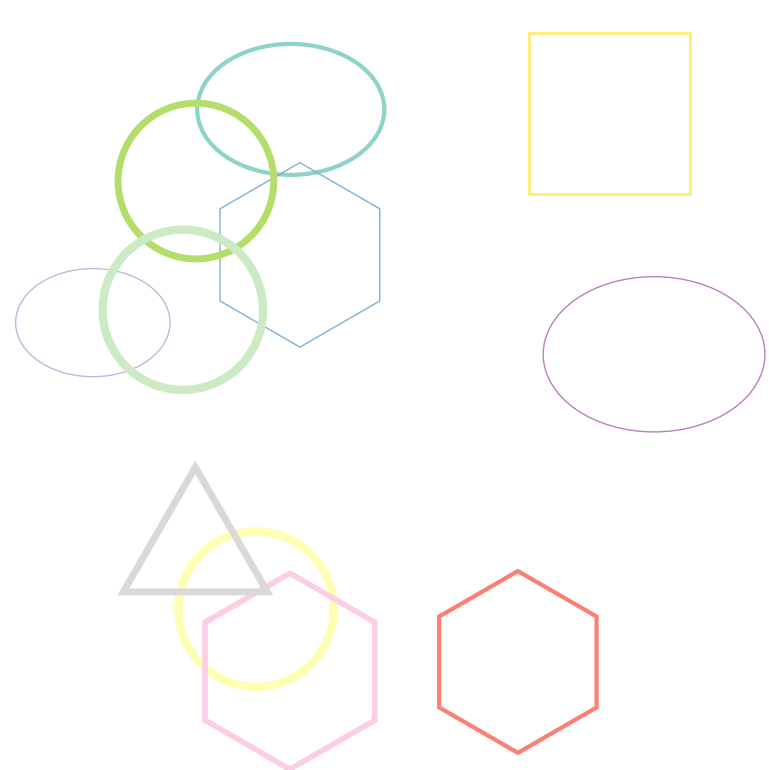[{"shape": "oval", "thickness": 1.5, "radius": 0.61, "center": [0.378, 0.858]}, {"shape": "circle", "thickness": 3, "radius": 0.5, "center": [0.332, 0.209]}, {"shape": "oval", "thickness": 0.5, "radius": 0.5, "center": [0.121, 0.581]}, {"shape": "hexagon", "thickness": 1.5, "radius": 0.59, "center": [0.673, 0.14]}, {"shape": "hexagon", "thickness": 0.5, "radius": 0.6, "center": [0.389, 0.669]}, {"shape": "circle", "thickness": 2.5, "radius": 0.51, "center": [0.254, 0.765]}, {"shape": "hexagon", "thickness": 2, "radius": 0.64, "center": [0.376, 0.128]}, {"shape": "triangle", "thickness": 2.5, "radius": 0.54, "center": [0.254, 0.285]}, {"shape": "oval", "thickness": 0.5, "radius": 0.72, "center": [0.849, 0.54]}, {"shape": "circle", "thickness": 3, "radius": 0.52, "center": [0.237, 0.598]}, {"shape": "square", "thickness": 1, "radius": 0.52, "center": [0.791, 0.853]}]